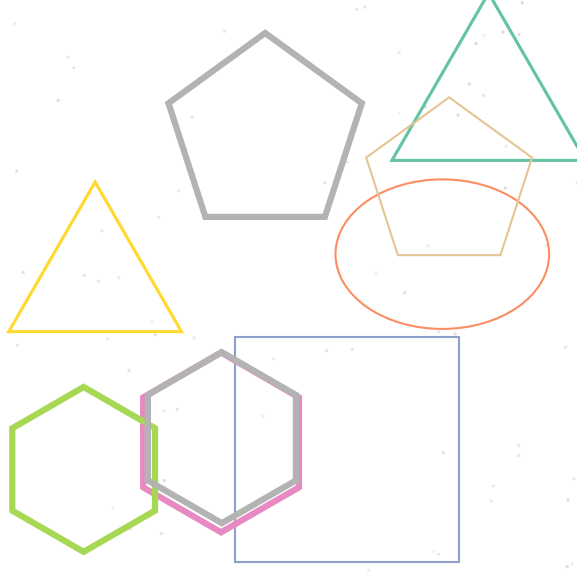[{"shape": "triangle", "thickness": 1.5, "radius": 0.97, "center": [0.846, 0.818]}, {"shape": "oval", "thickness": 1, "radius": 0.92, "center": [0.766, 0.559]}, {"shape": "square", "thickness": 1, "radius": 0.97, "center": [0.601, 0.221]}, {"shape": "hexagon", "thickness": 3, "radius": 0.78, "center": [0.383, 0.233]}, {"shape": "hexagon", "thickness": 3, "radius": 0.71, "center": [0.145, 0.186]}, {"shape": "triangle", "thickness": 1.5, "radius": 0.86, "center": [0.165, 0.511]}, {"shape": "pentagon", "thickness": 1, "radius": 0.76, "center": [0.778, 0.68]}, {"shape": "hexagon", "thickness": 3, "radius": 0.74, "center": [0.384, 0.241]}, {"shape": "pentagon", "thickness": 3, "radius": 0.88, "center": [0.459, 0.766]}]